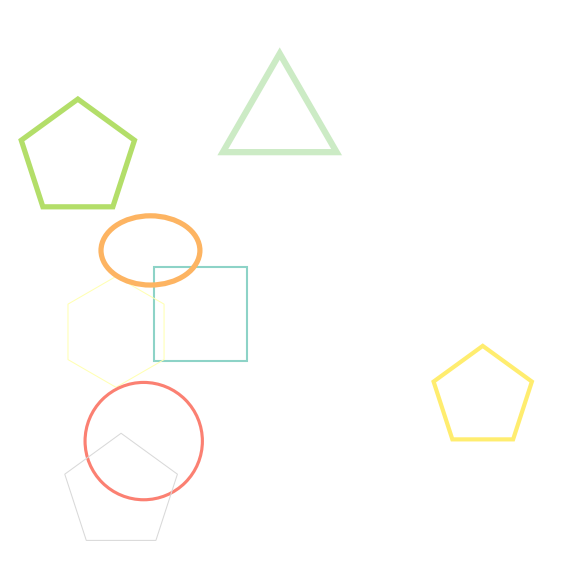[{"shape": "square", "thickness": 1, "radius": 0.4, "center": [0.348, 0.456]}, {"shape": "hexagon", "thickness": 0.5, "radius": 0.48, "center": [0.201, 0.424]}, {"shape": "circle", "thickness": 1.5, "radius": 0.51, "center": [0.249, 0.235]}, {"shape": "oval", "thickness": 2.5, "radius": 0.43, "center": [0.261, 0.566]}, {"shape": "pentagon", "thickness": 2.5, "radius": 0.52, "center": [0.135, 0.724]}, {"shape": "pentagon", "thickness": 0.5, "radius": 0.51, "center": [0.21, 0.146]}, {"shape": "triangle", "thickness": 3, "radius": 0.57, "center": [0.484, 0.793]}, {"shape": "pentagon", "thickness": 2, "radius": 0.45, "center": [0.836, 0.311]}]